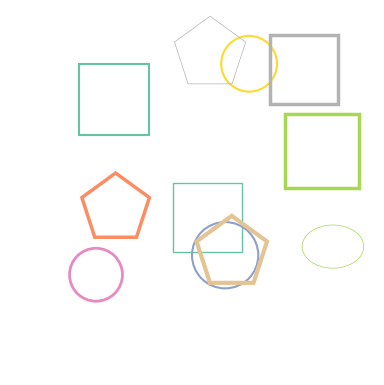[{"shape": "square", "thickness": 1.5, "radius": 0.46, "center": [0.296, 0.742]}, {"shape": "square", "thickness": 1, "radius": 0.44, "center": [0.539, 0.435]}, {"shape": "pentagon", "thickness": 2.5, "radius": 0.46, "center": [0.3, 0.458]}, {"shape": "circle", "thickness": 1.5, "radius": 0.43, "center": [0.585, 0.337]}, {"shape": "circle", "thickness": 2, "radius": 0.34, "center": [0.249, 0.286]}, {"shape": "oval", "thickness": 0.5, "radius": 0.4, "center": [0.865, 0.36]}, {"shape": "square", "thickness": 2.5, "radius": 0.48, "center": [0.837, 0.609]}, {"shape": "circle", "thickness": 1.5, "radius": 0.36, "center": [0.647, 0.834]}, {"shape": "pentagon", "thickness": 3, "radius": 0.48, "center": [0.602, 0.343]}, {"shape": "pentagon", "thickness": 0.5, "radius": 0.49, "center": [0.546, 0.861]}, {"shape": "square", "thickness": 2.5, "radius": 0.45, "center": [0.79, 0.819]}]